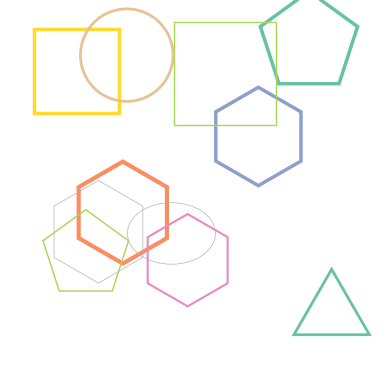[{"shape": "triangle", "thickness": 2, "radius": 0.57, "center": [0.861, 0.187]}, {"shape": "pentagon", "thickness": 2.5, "radius": 0.66, "center": [0.803, 0.89]}, {"shape": "hexagon", "thickness": 3, "radius": 0.66, "center": [0.319, 0.448]}, {"shape": "hexagon", "thickness": 2.5, "radius": 0.64, "center": [0.671, 0.646]}, {"shape": "hexagon", "thickness": 1.5, "radius": 0.6, "center": [0.487, 0.324]}, {"shape": "square", "thickness": 1, "radius": 0.67, "center": [0.584, 0.809]}, {"shape": "pentagon", "thickness": 1, "radius": 0.58, "center": [0.223, 0.339]}, {"shape": "square", "thickness": 2.5, "radius": 0.55, "center": [0.199, 0.816]}, {"shape": "circle", "thickness": 2, "radius": 0.6, "center": [0.329, 0.857]}, {"shape": "hexagon", "thickness": 0.5, "radius": 0.67, "center": [0.256, 0.398]}, {"shape": "oval", "thickness": 0.5, "radius": 0.57, "center": [0.445, 0.394]}]